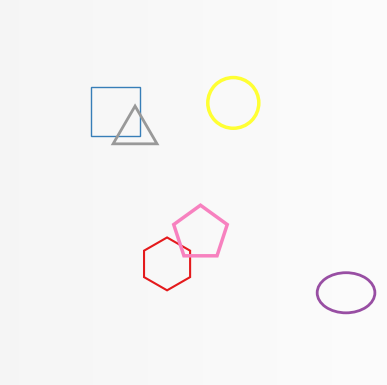[{"shape": "hexagon", "thickness": 1.5, "radius": 0.34, "center": [0.431, 0.315]}, {"shape": "square", "thickness": 1, "radius": 0.32, "center": [0.299, 0.711]}, {"shape": "oval", "thickness": 2, "radius": 0.37, "center": [0.893, 0.24]}, {"shape": "circle", "thickness": 2.5, "radius": 0.33, "center": [0.602, 0.733]}, {"shape": "pentagon", "thickness": 2.5, "radius": 0.36, "center": [0.517, 0.394]}, {"shape": "triangle", "thickness": 2, "radius": 0.33, "center": [0.349, 0.659]}]